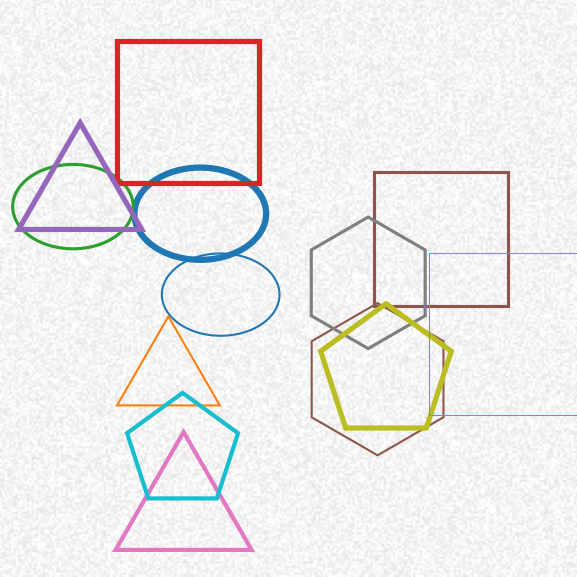[{"shape": "oval", "thickness": 3, "radius": 0.57, "center": [0.347, 0.629]}, {"shape": "oval", "thickness": 1, "radius": 0.51, "center": [0.382, 0.489]}, {"shape": "triangle", "thickness": 1, "radius": 0.51, "center": [0.292, 0.349]}, {"shape": "oval", "thickness": 1.5, "radius": 0.52, "center": [0.126, 0.641]}, {"shape": "square", "thickness": 2.5, "radius": 0.61, "center": [0.326, 0.806]}, {"shape": "triangle", "thickness": 2.5, "radius": 0.62, "center": [0.139, 0.663]}, {"shape": "square", "thickness": 1.5, "radius": 0.58, "center": [0.764, 0.585]}, {"shape": "hexagon", "thickness": 1, "radius": 0.66, "center": [0.654, 0.342]}, {"shape": "triangle", "thickness": 2, "radius": 0.68, "center": [0.318, 0.115]}, {"shape": "hexagon", "thickness": 1.5, "radius": 0.57, "center": [0.638, 0.509]}, {"shape": "pentagon", "thickness": 2.5, "radius": 0.59, "center": [0.668, 0.354]}, {"shape": "pentagon", "thickness": 2, "radius": 0.51, "center": [0.316, 0.218]}, {"shape": "square", "thickness": 0.5, "radius": 0.7, "center": [0.883, 0.421]}]